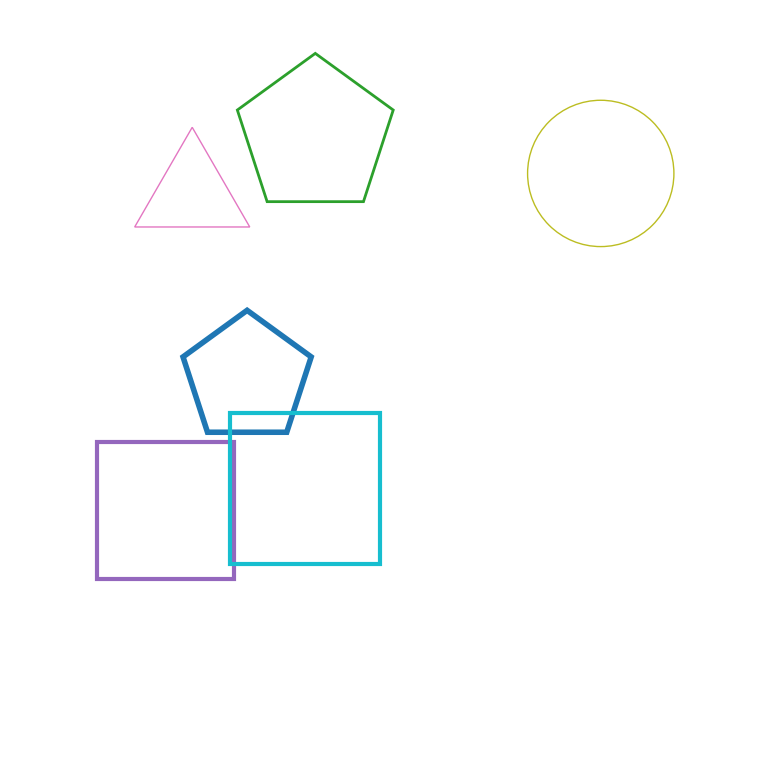[{"shape": "pentagon", "thickness": 2, "radius": 0.44, "center": [0.321, 0.509]}, {"shape": "pentagon", "thickness": 1, "radius": 0.53, "center": [0.409, 0.824]}, {"shape": "square", "thickness": 1.5, "radius": 0.45, "center": [0.215, 0.337]}, {"shape": "triangle", "thickness": 0.5, "radius": 0.43, "center": [0.25, 0.748]}, {"shape": "circle", "thickness": 0.5, "radius": 0.48, "center": [0.78, 0.775]}, {"shape": "square", "thickness": 1.5, "radius": 0.49, "center": [0.396, 0.365]}]